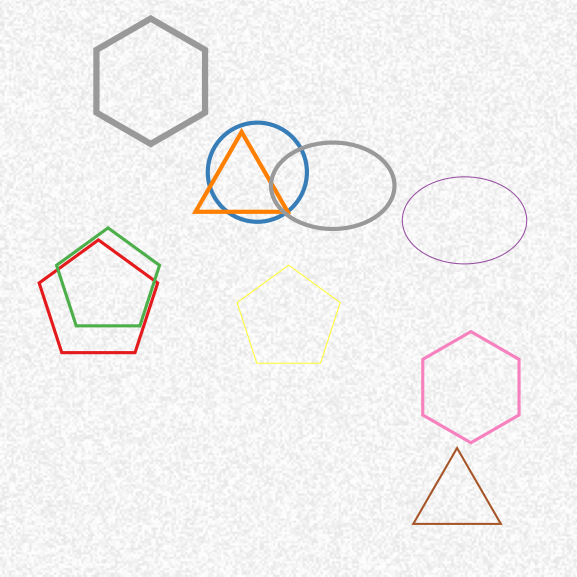[{"shape": "pentagon", "thickness": 1.5, "radius": 0.54, "center": [0.17, 0.476]}, {"shape": "circle", "thickness": 2, "radius": 0.43, "center": [0.446, 0.701]}, {"shape": "pentagon", "thickness": 1.5, "radius": 0.47, "center": [0.187, 0.511]}, {"shape": "oval", "thickness": 0.5, "radius": 0.54, "center": [0.804, 0.618]}, {"shape": "triangle", "thickness": 2, "radius": 0.46, "center": [0.418, 0.679]}, {"shape": "pentagon", "thickness": 0.5, "radius": 0.47, "center": [0.5, 0.446]}, {"shape": "triangle", "thickness": 1, "radius": 0.44, "center": [0.791, 0.136]}, {"shape": "hexagon", "thickness": 1.5, "radius": 0.48, "center": [0.815, 0.329]}, {"shape": "oval", "thickness": 2, "radius": 0.53, "center": [0.576, 0.677]}, {"shape": "hexagon", "thickness": 3, "radius": 0.54, "center": [0.261, 0.858]}]